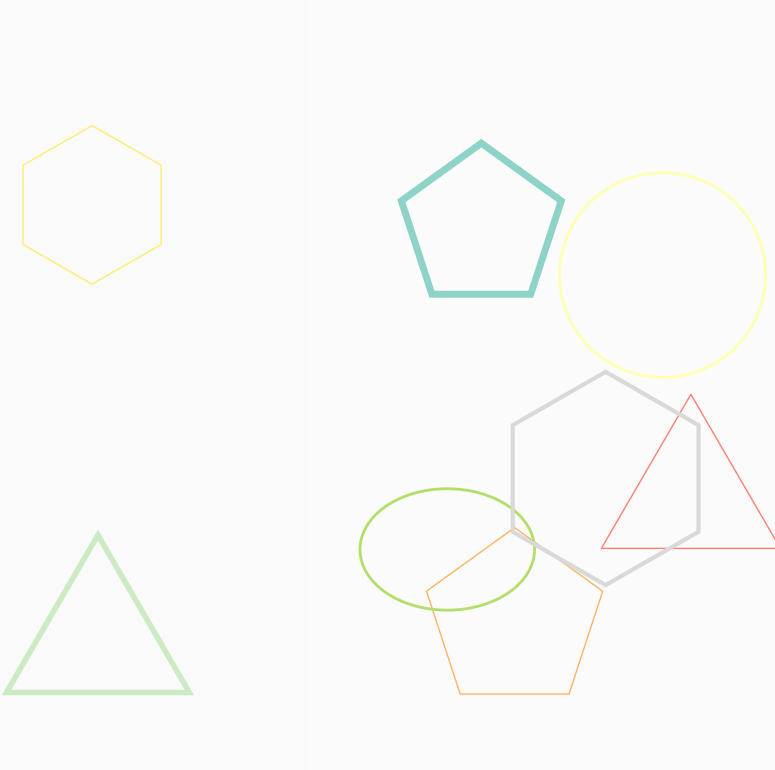[{"shape": "pentagon", "thickness": 2.5, "radius": 0.54, "center": [0.621, 0.706]}, {"shape": "circle", "thickness": 1, "radius": 0.66, "center": [0.855, 0.643]}, {"shape": "triangle", "thickness": 0.5, "radius": 0.67, "center": [0.891, 0.354]}, {"shape": "pentagon", "thickness": 0.5, "radius": 0.6, "center": [0.664, 0.195]}, {"shape": "oval", "thickness": 1, "radius": 0.56, "center": [0.577, 0.286]}, {"shape": "hexagon", "thickness": 1.5, "radius": 0.69, "center": [0.781, 0.379]}, {"shape": "triangle", "thickness": 2, "radius": 0.68, "center": [0.126, 0.169]}, {"shape": "hexagon", "thickness": 0.5, "radius": 0.51, "center": [0.119, 0.734]}]